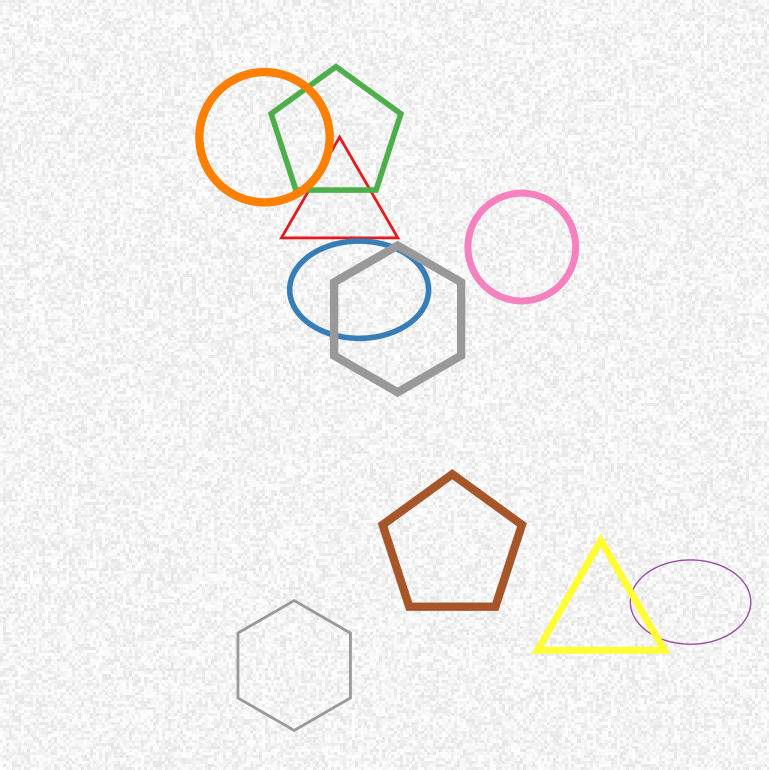[{"shape": "triangle", "thickness": 1, "radius": 0.44, "center": [0.441, 0.735]}, {"shape": "oval", "thickness": 2, "radius": 0.45, "center": [0.466, 0.624]}, {"shape": "pentagon", "thickness": 2, "radius": 0.44, "center": [0.436, 0.825]}, {"shape": "oval", "thickness": 0.5, "radius": 0.39, "center": [0.897, 0.218]}, {"shape": "circle", "thickness": 3, "radius": 0.42, "center": [0.344, 0.822]}, {"shape": "triangle", "thickness": 2.5, "radius": 0.48, "center": [0.78, 0.203]}, {"shape": "pentagon", "thickness": 3, "radius": 0.48, "center": [0.587, 0.289]}, {"shape": "circle", "thickness": 2.5, "radius": 0.35, "center": [0.678, 0.679]}, {"shape": "hexagon", "thickness": 3, "radius": 0.48, "center": [0.516, 0.586]}, {"shape": "hexagon", "thickness": 1, "radius": 0.42, "center": [0.382, 0.136]}]